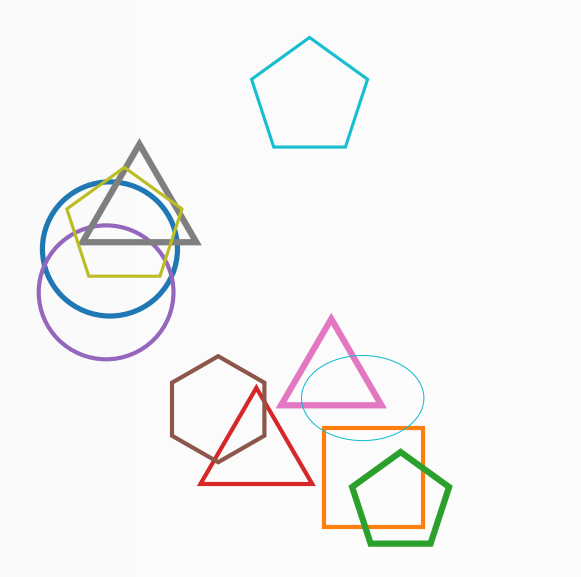[{"shape": "circle", "thickness": 2.5, "radius": 0.58, "center": [0.189, 0.568]}, {"shape": "square", "thickness": 2, "radius": 0.43, "center": [0.642, 0.172]}, {"shape": "pentagon", "thickness": 3, "radius": 0.44, "center": [0.689, 0.129]}, {"shape": "triangle", "thickness": 2, "radius": 0.56, "center": [0.441, 0.217]}, {"shape": "circle", "thickness": 2, "radius": 0.58, "center": [0.183, 0.493]}, {"shape": "hexagon", "thickness": 2, "radius": 0.46, "center": [0.375, 0.291]}, {"shape": "triangle", "thickness": 3, "radius": 0.5, "center": [0.57, 0.347]}, {"shape": "triangle", "thickness": 3, "radius": 0.57, "center": [0.24, 0.636]}, {"shape": "pentagon", "thickness": 1.5, "radius": 0.52, "center": [0.214, 0.605]}, {"shape": "oval", "thickness": 0.5, "radius": 0.53, "center": [0.624, 0.31]}, {"shape": "pentagon", "thickness": 1.5, "radius": 0.52, "center": [0.533, 0.829]}]